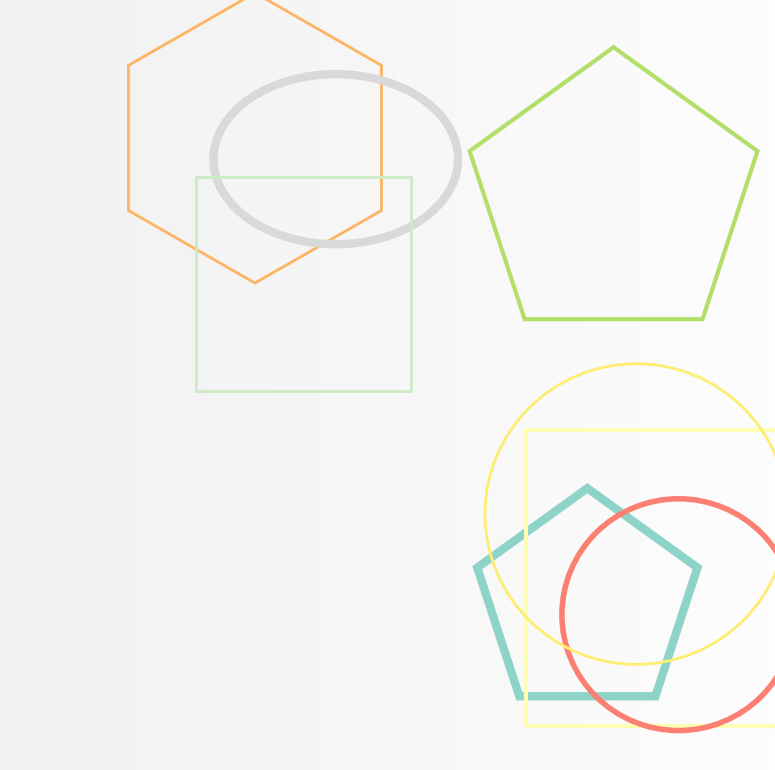[{"shape": "pentagon", "thickness": 3, "radius": 0.75, "center": [0.758, 0.217]}, {"shape": "square", "thickness": 1.5, "radius": 0.96, "center": [0.871, 0.249]}, {"shape": "circle", "thickness": 2, "radius": 0.75, "center": [0.876, 0.202]}, {"shape": "hexagon", "thickness": 1, "radius": 0.94, "center": [0.329, 0.821]}, {"shape": "pentagon", "thickness": 1.5, "radius": 0.98, "center": [0.792, 0.743]}, {"shape": "oval", "thickness": 3, "radius": 0.79, "center": [0.433, 0.793]}, {"shape": "square", "thickness": 1, "radius": 0.69, "center": [0.391, 0.631]}, {"shape": "circle", "thickness": 1, "radius": 0.98, "center": [0.821, 0.332]}]